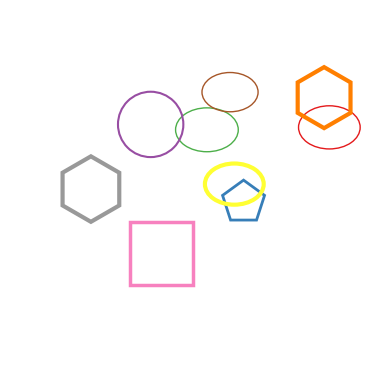[{"shape": "oval", "thickness": 1, "radius": 0.4, "center": [0.855, 0.669]}, {"shape": "pentagon", "thickness": 2, "radius": 0.29, "center": [0.633, 0.475]}, {"shape": "oval", "thickness": 1, "radius": 0.41, "center": [0.537, 0.663]}, {"shape": "circle", "thickness": 1.5, "radius": 0.42, "center": [0.391, 0.677]}, {"shape": "hexagon", "thickness": 3, "radius": 0.4, "center": [0.842, 0.746]}, {"shape": "oval", "thickness": 3, "radius": 0.38, "center": [0.609, 0.522]}, {"shape": "oval", "thickness": 1, "radius": 0.36, "center": [0.597, 0.761]}, {"shape": "square", "thickness": 2.5, "radius": 0.41, "center": [0.42, 0.341]}, {"shape": "hexagon", "thickness": 3, "radius": 0.43, "center": [0.236, 0.509]}]